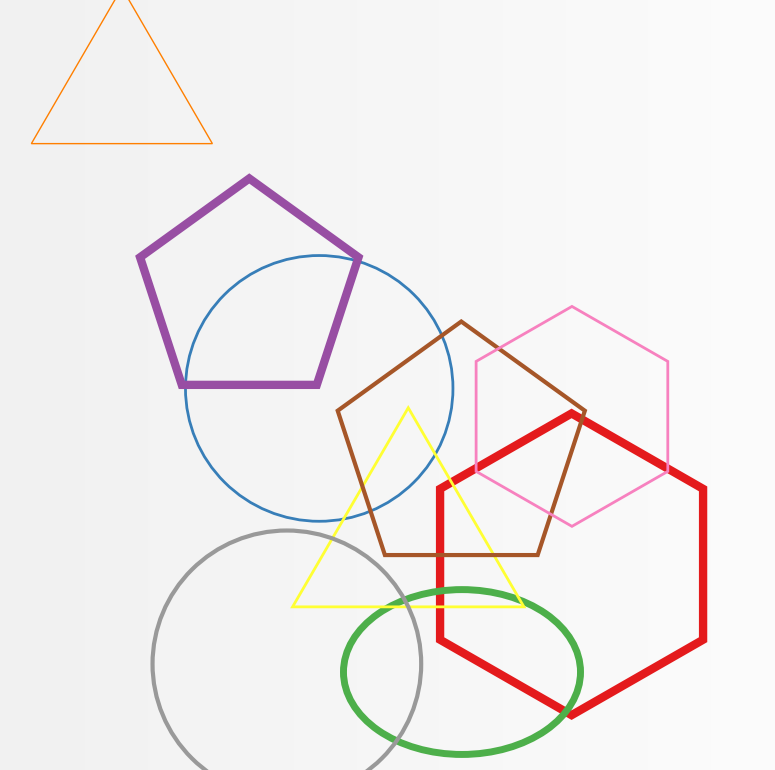[{"shape": "hexagon", "thickness": 3, "radius": 0.98, "center": [0.738, 0.267]}, {"shape": "circle", "thickness": 1, "radius": 0.86, "center": [0.412, 0.496]}, {"shape": "oval", "thickness": 2.5, "radius": 0.76, "center": [0.596, 0.127]}, {"shape": "pentagon", "thickness": 3, "radius": 0.74, "center": [0.322, 0.62]}, {"shape": "triangle", "thickness": 0.5, "radius": 0.67, "center": [0.157, 0.881]}, {"shape": "triangle", "thickness": 1, "radius": 0.86, "center": [0.527, 0.298]}, {"shape": "pentagon", "thickness": 1.5, "radius": 0.84, "center": [0.595, 0.415]}, {"shape": "hexagon", "thickness": 1, "radius": 0.71, "center": [0.738, 0.459]}, {"shape": "circle", "thickness": 1.5, "radius": 0.87, "center": [0.37, 0.138]}]